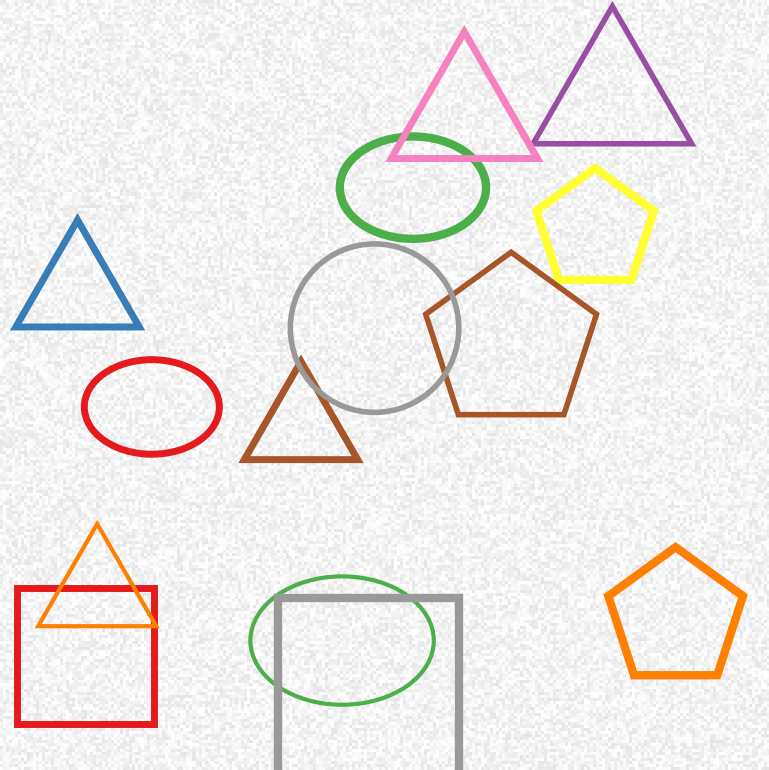[{"shape": "oval", "thickness": 2.5, "radius": 0.44, "center": [0.197, 0.471]}, {"shape": "square", "thickness": 2.5, "radius": 0.44, "center": [0.111, 0.148]}, {"shape": "triangle", "thickness": 2.5, "radius": 0.46, "center": [0.101, 0.622]}, {"shape": "oval", "thickness": 1.5, "radius": 0.6, "center": [0.444, 0.168]}, {"shape": "oval", "thickness": 3, "radius": 0.47, "center": [0.536, 0.756]}, {"shape": "triangle", "thickness": 2, "radius": 0.59, "center": [0.795, 0.873]}, {"shape": "triangle", "thickness": 1.5, "radius": 0.44, "center": [0.126, 0.231]}, {"shape": "pentagon", "thickness": 3, "radius": 0.46, "center": [0.877, 0.197]}, {"shape": "pentagon", "thickness": 3, "radius": 0.4, "center": [0.773, 0.701]}, {"shape": "pentagon", "thickness": 2, "radius": 0.58, "center": [0.664, 0.556]}, {"shape": "triangle", "thickness": 2.5, "radius": 0.43, "center": [0.391, 0.446]}, {"shape": "triangle", "thickness": 2.5, "radius": 0.55, "center": [0.603, 0.849]}, {"shape": "square", "thickness": 3, "radius": 0.59, "center": [0.479, 0.105]}, {"shape": "circle", "thickness": 2, "radius": 0.55, "center": [0.486, 0.574]}]